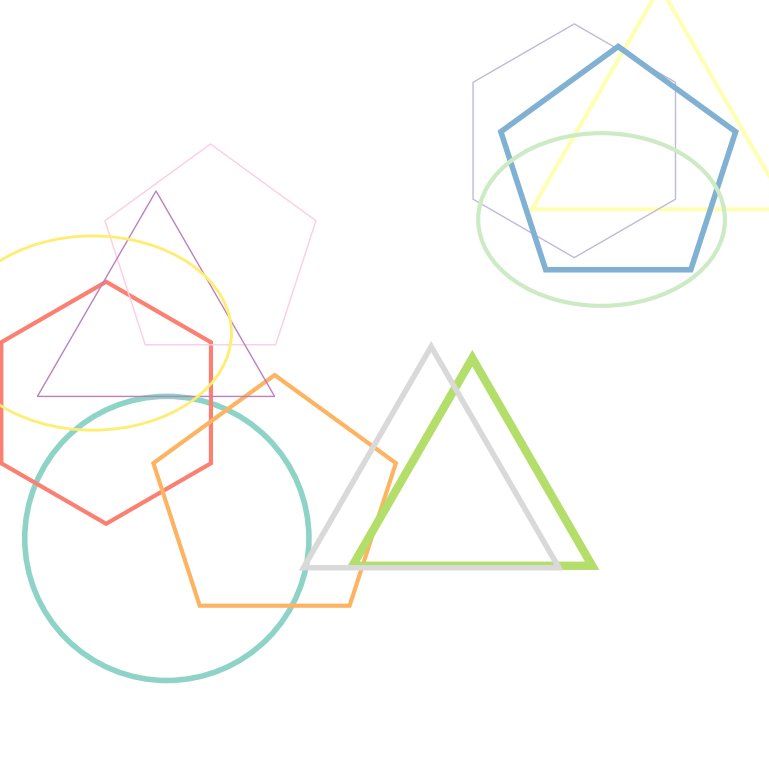[{"shape": "circle", "thickness": 2, "radius": 0.92, "center": [0.217, 0.301]}, {"shape": "triangle", "thickness": 1.5, "radius": 0.96, "center": [0.857, 0.824]}, {"shape": "hexagon", "thickness": 0.5, "radius": 0.76, "center": [0.746, 0.817]}, {"shape": "hexagon", "thickness": 1.5, "radius": 0.79, "center": [0.138, 0.477]}, {"shape": "pentagon", "thickness": 2, "radius": 0.8, "center": [0.803, 0.779]}, {"shape": "pentagon", "thickness": 1.5, "radius": 0.83, "center": [0.357, 0.347]}, {"shape": "triangle", "thickness": 3, "radius": 0.9, "center": [0.613, 0.355]}, {"shape": "pentagon", "thickness": 0.5, "radius": 0.72, "center": [0.273, 0.669]}, {"shape": "triangle", "thickness": 2, "radius": 0.96, "center": [0.56, 0.358]}, {"shape": "triangle", "thickness": 0.5, "radius": 0.89, "center": [0.203, 0.574]}, {"shape": "oval", "thickness": 1.5, "radius": 0.8, "center": [0.781, 0.715]}, {"shape": "oval", "thickness": 1, "radius": 0.9, "center": [0.12, 0.567]}]